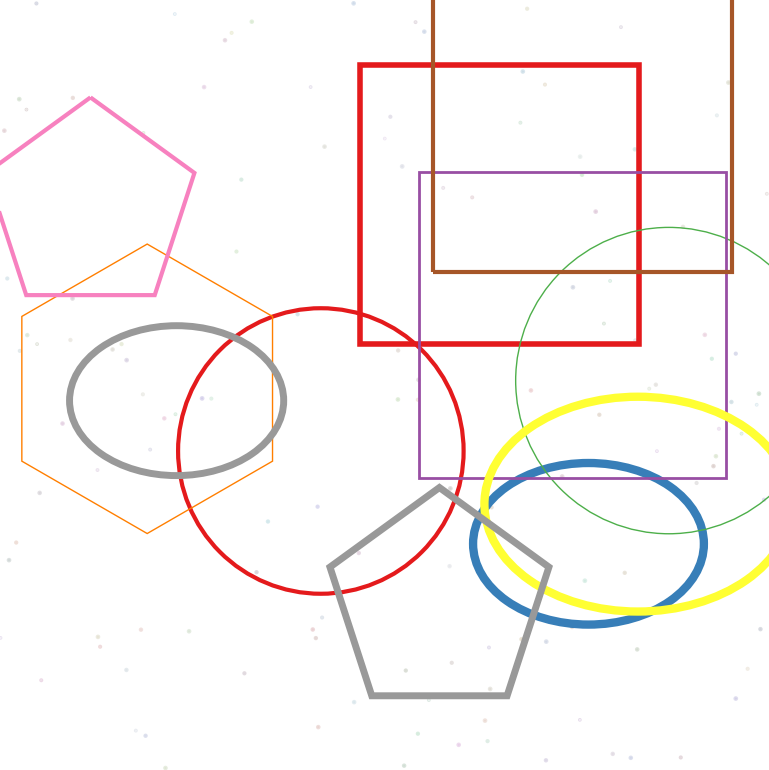[{"shape": "circle", "thickness": 1.5, "radius": 0.93, "center": [0.417, 0.414]}, {"shape": "square", "thickness": 2, "radius": 0.91, "center": [0.649, 0.735]}, {"shape": "oval", "thickness": 3, "radius": 0.75, "center": [0.764, 0.294]}, {"shape": "circle", "thickness": 0.5, "radius": 0.99, "center": [0.869, 0.506]}, {"shape": "square", "thickness": 1, "radius": 1.0, "center": [0.744, 0.578]}, {"shape": "hexagon", "thickness": 0.5, "radius": 0.94, "center": [0.191, 0.495]}, {"shape": "oval", "thickness": 3, "radius": 1.0, "center": [0.828, 0.345]}, {"shape": "square", "thickness": 1.5, "radius": 0.97, "center": [0.757, 0.84]}, {"shape": "pentagon", "thickness": 1.5, "radius": 0.71, "center": [0.117, 0.732]}, {"shape": "pentagon", "thickness": 2.5, "radius": 0.75, "center": [0.571, 0.217]}, {"shape": "oval", "thickness": 2.5, "radius": 0.7, "center": [0.229, 0.48]}]